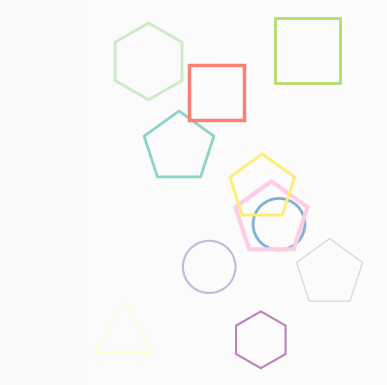[{"shape": "pentagon", "thickness": 2, "radius": 0.47, "center": [0.462, 0.617]}, {"shape": "triangle", "thickness": 0.5, "radius": 0.43, "center": [0.321, 0.128]}, {"shape": "circle", "thickness": 1.5, "radius": 0.34, "center": [0.54, 0.307]}, {"shape": "square", "thickness": 2.5, "radius": 0.36, "center": [0.559, 0.759]}, {"shape": "circle", "thickness": 2, "radius": 0.33, "center": [0.72, 0.418]}, {"shape": "square", "thickness": 2, "radius": 0.42, "center": [0.793, 0.869]}, {"shape": "pentagon", "thickness": 3, "radius": 0.49, "center": [0.7, 0.432]}, {"shape": "pentagon", "thickness": 1, "radius": 0.45, "center": [0.85, 0.29]}, {"shape": "hexagon", "thickness": 1.5, "radius": 0.37, "center": [0.673, 0.117]}, {"shape": "hexagon", "thickness": 2, "radius": 0.5, "center": [0.383, 0.841]}, {"shape": "pentagon", "thickness": 2, "radius": 0.44, "center": [0.677, 0.512]}]